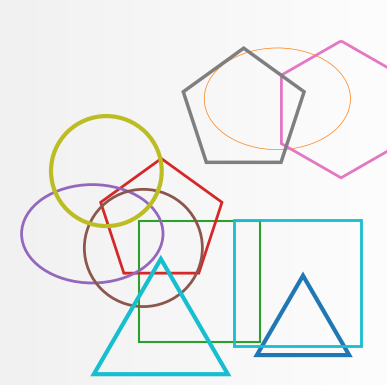[{"shape": "triangle", "thickness": 3, "radius": 0.69, "center": [0.782, 0.147]}, {"shape": "oval", "thickness": 0.5, "radius": 0.94, "center": [0.716, 0.743]}, {"shape": "square", "thickness": 1.5, "radius": 0.78, "center": [0.514, 0.269]}, {"shape": "pentagon", "thickness": 2, "radius": 0.82, "center": [0.416, 0.424]}, {"shape": "oval", "thickness": 2, "radius": 0.91, "center": [0.238, 0.393]}, {"shape": "circle", "thickness": 2, "radius": 0.76, "center": [0.37, 0.356]}, {"shape": "hexagon", "thickness": 2, "radius": 0.89, "center": [0.88, 0.716]}, {"shape": "pentagon", "thickness": 2.5, "radius": 0.82, "center": [0.629, 0.711]}, {"shape": "circle", "thickness": 3, "radius": 0.71, "center": [0.274, 0.556]}, {"shape": "square", "thickness": 2, "radius": 0.82, "center": [0.768, 0.264]}, {"shape": "triangle", "thickness": 3, "radius": 1.0, "center": [0.415, 0.128]}]